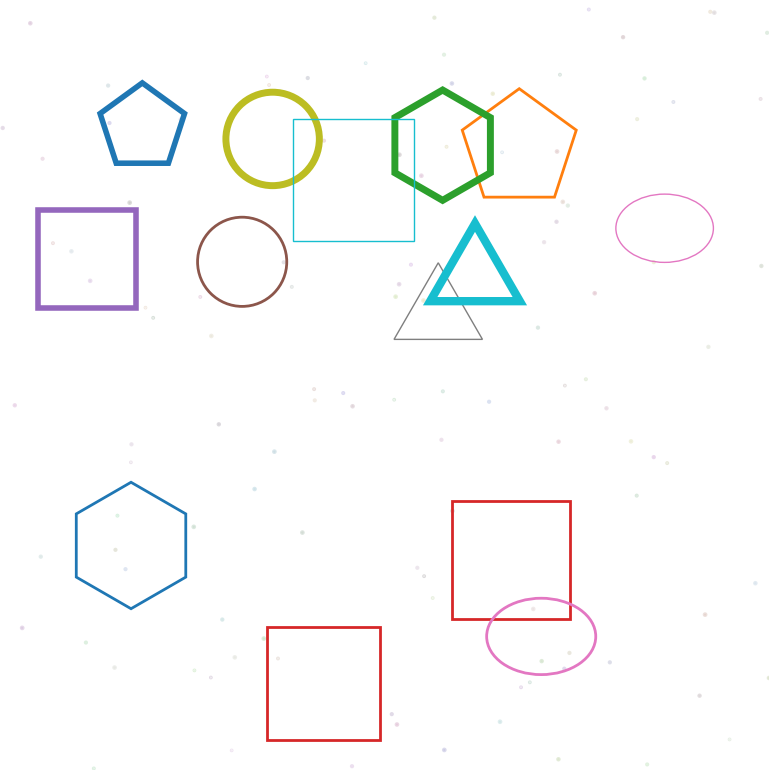[{"shape": "pentagon", "thickness": 2, "radius": 0.29, "center": [0.185, 0.835]}, {"shape": "hexagon", "thickness": 1, "radius": 0.41, "center": [0.17, 0.292]}, {"shape": "pentagon", "thickness": 1, "radius": 0.39, "center": [0.674, 0.807]}, {"shape": "hexagon", "thickness": 2.5, "radius": 0.36, "center": [0.575, 0.811]}, {"shape": "square", "thickness": 1, "radius": 0.38, "center": [0.663, 0.273]}, {"shape": "square", "thickness": 1, "radius": 0.37, "center": [0.421, 0.113]}, {"shape": "square", "thickness": 2, "radius": 0.32, "center": [0.113, 0.664]}, {"shape": "circle", "thickness": 1, "radius": 0.29, "center": [0.314, 0.66]}, {"shape": "oval", "thickness": 0.5, "radius": 0.32, "center": [0.863, 0.704]}, {"shape": "oval", "thickness": 1, "radius": 0.35, "center": [0.703, 0.173]}, {"shape": "triangle", "thickness": 0.5, "radius": 0.33, "center": [0.569, 0.592]}, {"shape": "circle", "thickness": 2.5, "radius": 0.3, "center": [0.354, 0.82]}, {"shape": "triangle", "thickness": 3, "radius": 0.34, "center": [0.617, 0.642]}, {"shape": "square", "thickness": 0.5, "radius": 0.39, "center": [0.459, 0.766]}]